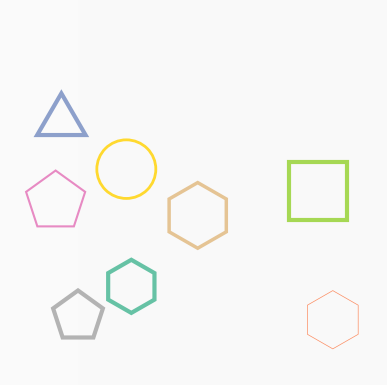[{"shape": "hexagon", "thickness": 3, "radius": 0.34, "center": [0.339, 0.256]}, {"shape": "hexagon", "thickness": 0.5, "radius": 0.38, "center": [0.859, 0.17]}, {"shape": "triangle", "thickness": 3, "radius": 0.36, "center": [0.158, 0.685]}, {"shape": "pentagon", "thickness": 1.5, "radius": 0.4, "center": [0.144, 0.477]}, {"shape": "square", "thickness": 3, "radius": 0.38, "center": [0.82, 0.504]}, {"shape": "circle", "thickness": 2, "radius": 0.38, "center": [0.326, 0.561]}, {"shape": "hexagon", "thickness": 2.5, "radius": 0.43, "center": [0.51, 0.441]}, {"shape": "pentagon", "thickness": 3, "radius": 0.34, "center": [0.201, 0.178]}]